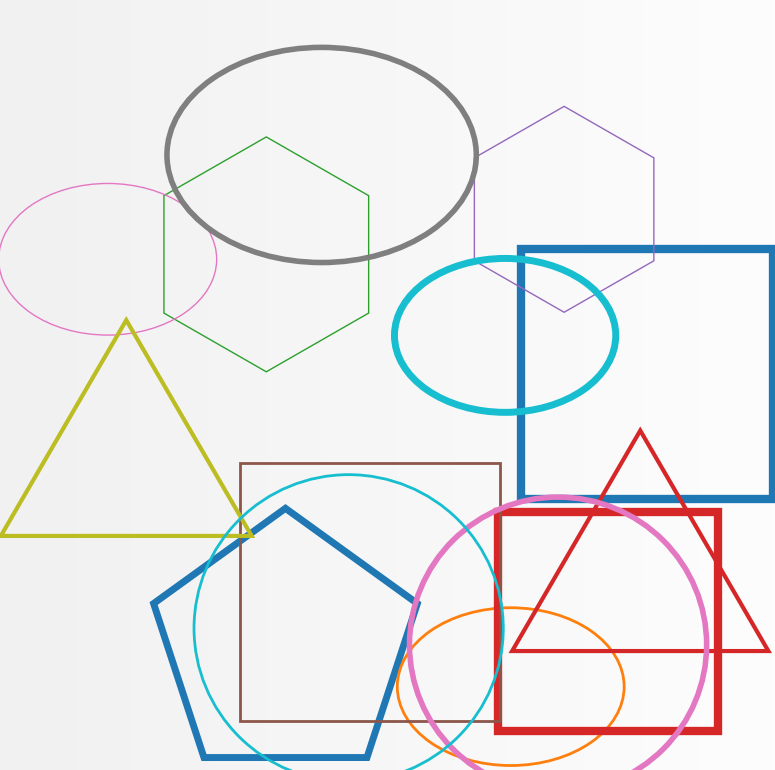[{"shape": "pentagon", "thickness": 2.5, "radius": 0.89, "center": [0.368, 0.161]}, {"shape": "square", "thickness": 3, "radius": 0.81, "center": [0.835, 0.514]}, {"shape": "oval", "thickness": 1, "radius": 0.73, "center": [0.659, 0.108]}, {"shape": "hexagon", "thickness": 0.5, "radius": 0.76, "center": [0.344, 0.67]}, {"shape": "triangle", "thickness": 1.5, "radius": 0.95, "center": [0.826, 0.25]}, {"shape": "square", "thickness": 3, "radius": 0.71, "center": [0.785, 0.193]}, {"shape": "hexagon", "thickness": 0.5, "radius": 0.67, "center": [0.728, 0.728]}, {"shape": "square", "thickness": 1, "radius": 0.84, "center": [0.478, 0.232]}, {"shape": "oval", "thickness": 0.5, "radius": 0.7, "center": [0.139, 0.663]}, {"shape": "circle", "thickness": 2, "radius": 0.96, "center": [0.72, 0.163]}, {"shape": "oval", "thickness": 2, "radius": 1.0, "center": [0.415, 0.799]}, {"shape": "triangle", "thickness": 1.5, "radius": 0.93, "center": [0.163, 0.397]}, {"shape": "circle", "thickness": 1, "radius": 1.0, "center": [0.45, 0.184]}, {"shape": "oval", "thickness": 2.5, "radius": 0.71, "center": [0.652, 0.564]}]